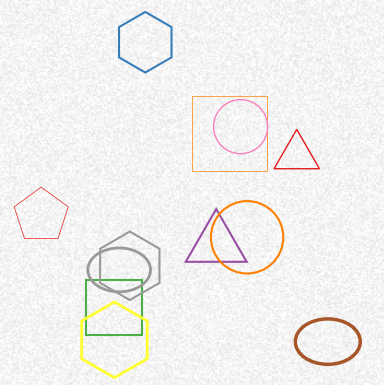[{"shape": "triangle", "thickness": 1, "radius": 0.34, "center": [0.771, 0.596]}, {"shape": "pentagon", "thickness": 0.5, "radius": 0.37, "center": [0.107, 0.44]}, {"shape": "hexagon", "thickness": 1.5, "radius": 0.39, "center": [0.377, 0.89]}, {"shape": "square", "thickness": 1.5, "radius": 0.36, "center": [0.296, 0.201]}, {"shape": "triangle", "thickness": 1.5, "radius": 0.46, "center": [0.562, 0.366]}, {"shape": "square", "thickness": 0.5, "radius": 0.49, "center": [0.595, 0.654]}, {"shape": "circle", "thickness": 1.5, "radius": 0.47, "center": [0.642, 0.384]}, {"shape": "hexagon", "thickness": 2, "radius": 0.49, "center": [0.297, 0.117]}, {"shape": "oval", "thickness": 2.5, "radius": 0.42, "center": [0.851, 0.113]}, {"shape": "circle", "thickness": 1, "radius": 0.35, "center": [0.625, 0.671]}, {"shape": "oval", "thickness": 2, "radius": 0.41, "center": [0.31, 0.299]}, {"shape": "hexagon", "thickness": 1.5, "radius": 0.44, "center": [0.337, 0.31]}]